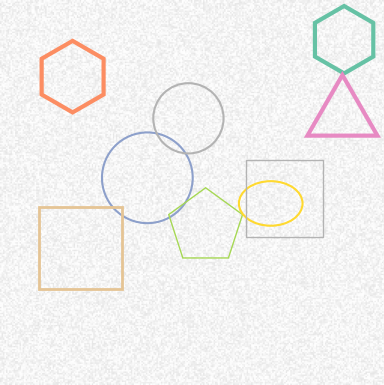[{"shape": "hexagon", "thickness": 3, "radius": 0.44, "center": [0.894, 0.897]}, {"shape": "hexagon", "thickness": 3, "radius": 0.46, "center": [0.189, 0.801]}, {"shape": "circle", "thickness": 1.5, "radius": 0.59, "center": [0.383, 0.538]}, {"shape": "triangle", "thickness": 3, "radius": 0.52, "center": [0.889, 0.7]}, {"shape": "pentagon", "thickness": 1, "radius": 0.5, "center": [0.534, 0.412]}, {"shape": "oval", "thickness": 1.5, "radius": 0.41, "center": [0.703, 0.472]}, {"shape": "square", "thickness": 2, "radius": 0.54, "center": [0.21, 0.356]}, {"shape": "square", "thickness": 1, "radius": 0.5, "center": [0.739, 0.485]}, {"shape": "circle", "thickness": 1.5, "radius": 0.46, "center": [0.489, 0.693]}]